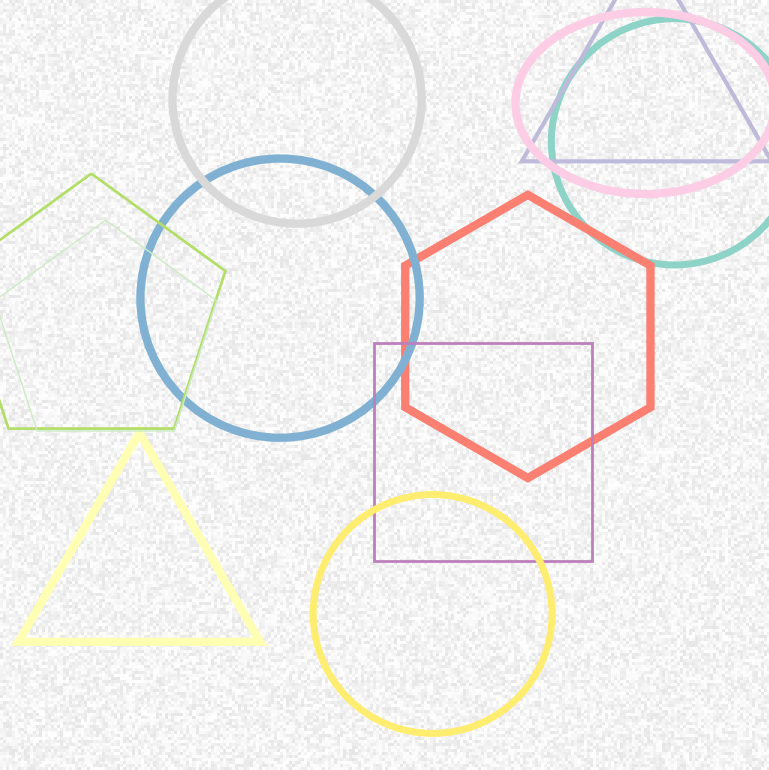[{"shape": "circle", "thickness": 2.5, "radius": 0.8, "center": [0.876, 0.816]}, {"shape": "triangle", "thickness": 3, "radius": 0.91, "center": [0.181, 0.257]}, {"shape": "triangle", "thickness": 1.5, "radius": 0.94, "center": [0.84, 0.884]}, {"shape": "hexagon", "thickness": 3, "radius": 0.92, "center": [0.686, 0.563]}, {"shape": "circle", "thickness": 3, "radius": 0.91, "center": [0.364, 0.613]}, {"shape": "pentagon", "thickness": 1, "radius": 0.92, "center": [0.119, 0.591]}, {"shape": "oval", "thickness": 3, "radius": 0.84, "center": [0.838, 0.866]}, {"shape": "circle", "thickness": 3, "radius": 0.81, "center": [0.386, 0.871]}, {"shape": "square", "thickness": 1, "radius": 0.71, "center": [0.628, 0.413]}, {"shape": "pentagon", "thickness": 0.5, "radius": 0.76, "center": [0.137, 0.563]}, {"shape": "circle", "thickness": 2.5, "radius": 0.78, "center": [0.562, 0.203]}]